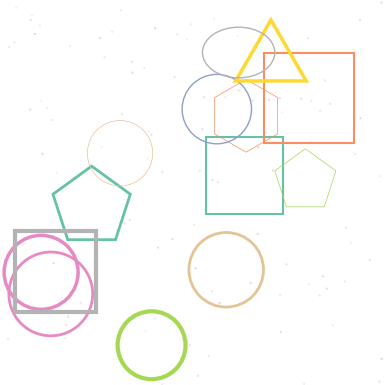[{"shape": "square", "thickness": 1.5, "radius": 0.5, "center": [0.635, 0.544]}, {"shape": "pentagon", "thickness": 2, "radius": 0.53, "center": [0.238, 0.463]}, {"shape": "square", "thickness": 1.5, "radius": 0.59, "center": [0.803, 0.746]}, {"shape": "hexagon", "thickness": 0.5, "radius": 0.47, "center": [0.639, 0.699]}, {"shape": "circle", "thickness": 1, "radius": 0.45, "center": [0.563, 0.717]}, {"shape": "circle", "thickness": 2.5, "radius": 0.48, "center": [0.107, 0.293]}, {"shape": "circle", "thickness": 2, "radius": 0.54, "center": [0.132, 0.237]}, {"shape": "pentagon", "thickness": 0.5, "radius": 0.42, "center": [0.793, 0.53]}, {"shape": "circle", "thickness": 3, "radius": 0.44, "center": [0.394, 0.103]}, {"shape": "triangle", "thickness": 2.5, "radius": 0.53, "center": [0.704, 0.843]}, {"shape": "circle", "thickness": 2, "radius": 0.48, "center": [0.588, 0.299]}, {"shape": "circle", "thickness": 0.5, "radius": 0.42, "center": [0.312, 0.602]}, {"shape": "oval", "thickness": 1, "radius": 0.47, "center": [0.62, 0.864]}, {"shape": "square", "thickness": 3, "radius": 0.53, "center": [0.143, 0.295]}]